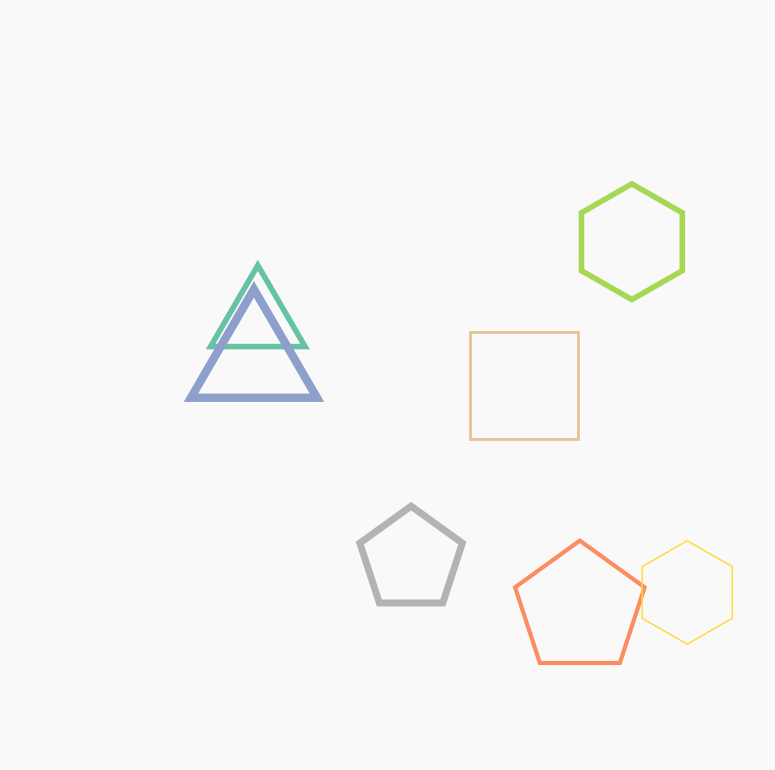[{"shape": "triangle", "thickness": 2, "radius": 0.35, "center": [0.333, 0.585]}, {"shape": "pentagon", "thickness": 1.5, "radius": 0.44, "center": [0.748, 0.21]}, {"shape": "triangle", "thickness": 3, "radius": 0.47, "center": [0.328, 0.53]}, {"shape": "hexagon", "thickness": 2, "radius": 0.38, "center": [0.815, 0.686]}, {"shape": "hexagon", "thickness": 0.5, "radius": 0.34, "center": [0.887, 0.231]}, {"shape": "square", "thickness": 1, "radius": 0.35, "center": [0.676, 0.5]}, {"shape": "pentagon", "thickness": 2.5, "radius": 0.35, "center": [0.53, 0.273]}]